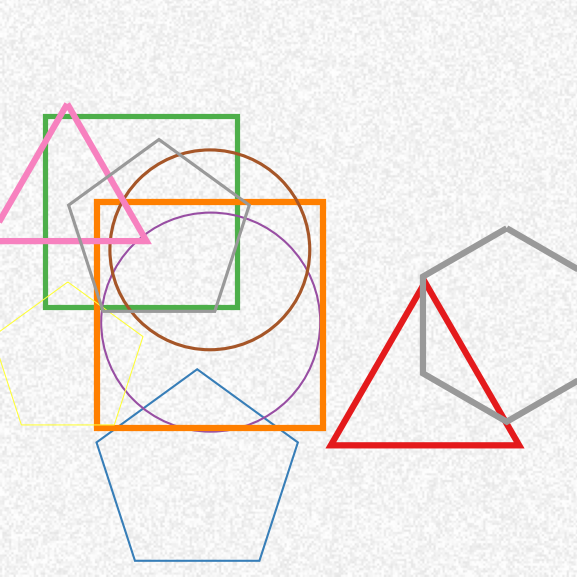[{"shape": "triangle", "thickness": 3, "radius": 0.94, "center": [0.736, 0.322]}, {"shape": "pentagon", "thickness": 1, "radius": 0.92, "center": [0.341, 0.176]}, {"shape": "square", "thickness": 2.5, "radius": 0.83, "center": [0.244, 0.633]}, {"shape": "circle", "thickness": 1, "radius": 0.95, "center": [0.365, 0.441]}, {"shape": "square", "thickness": 3, "radius": 0.98, "center": [0.364, 0.453]}, {"shape": "pentagon", "thickness": 0.5, "radius": 0.68, "center": [0.117, 0.374]}, {"shape": "circle", "thickness": 1.5, "radius": 0.87, "center": [0.363, 0.567]}, {"shape": "triangle", "thickness": 3, "radius": 0.79, "center": [0.116, 0.661]}, {"shape": "hexagon", "thickness": 3, "radius": 0.84, "center": [0.877, 0.436]}, {"shape": "pentagon", "thickness": 1.5, "radius": 0.82, "center": [0.275, 0.593]}]